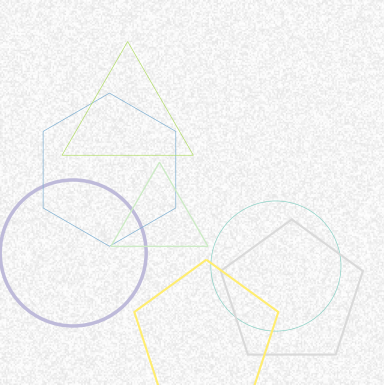[{"shape": "circle", "thickness": 0.5, "radius": 0.85, "center": [0.717, 0.309]}, {"shape": "circle", "thickness": 2.5, "radius": 0.95, "center": [0.19, 0.343]}, {"shape": "hexagon", "thickness": 0.5, "radius": 0.99, "center": [0.284, 0.559]}, {"shape": "triangle", "thickness": 0.5, "radius": 0.98, "center": [0.332, 0.695]}, {"shape": "pentagon", "thickness": 1.5, "radius": 0.97, "center": [0.758, 0.236]}, {"shape": "triangle", "thickness": 1, "radius": 0.73, "center": [0.414, 0.433]}, {"shape": "pentagon", "thickness": 1.5, "radius": 0.98, "center": [0.536, 0.129]}]